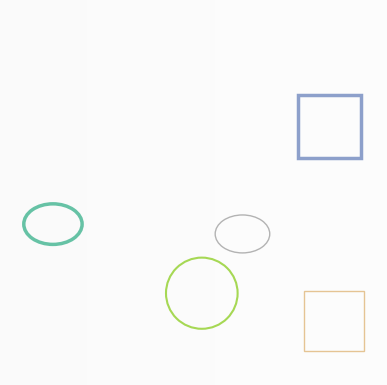[{"shape": "oval", "thickness": 2.5, "radius": 0.38, "center": [0.137, 0.418]}, {"shape": "square", "thickness": 2.5, "radius": 0.41, "center": [0.851, 0.671]}, {"shape": "circle", "thickness": 1.5, "radius": 0.46, "center": [0.521, 0.238]}, {"shape": "square", "thickness": 1, "radius": 0.39, "center": [0.863, 0.165]}, {"shape": "oval", "thickness": 1, "radius": 0.35, "center": [0.626, 0.392]}]